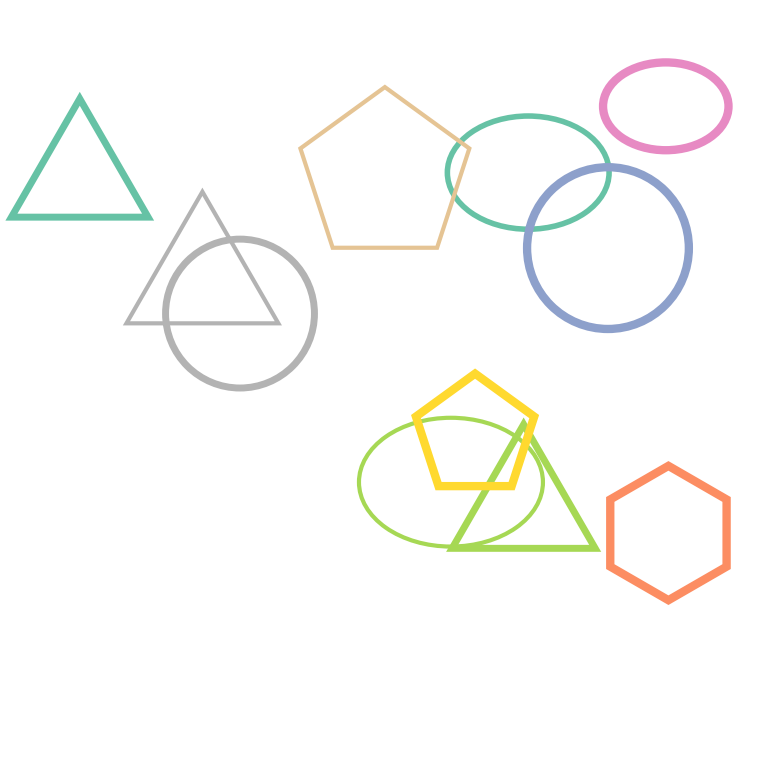[{"shape": "triangle", "thickness": 2.5, "radius": 0.51, "center": [0.104, 0.769]}, {"shape": "oval", "thickness": 2, "radius": 0.53, "center": [0.686, 0.776]}, {"shape": "hexagon", "thickness": 3, "radius": 0.44, "center": [0.868, 0.308]}, {"shape": "circle", "thickness": 3, "radius": 0.53, "center": [0.79, 0.678]}, {"shape": "oval", "thickness": 3, "radius": 0.41, "center": [0.865, 0.862]}, {"shape": "oval", "thickness": 1.5, "radius": 0.6, "center": [0.586, 0.374]}, {"shape": "triangle", "thickness": 2.5, "radius": 0.54, "center": [0.68, 0.342]}, {"shape": "pentagon", "thickness": 3, "radius": 0.4, "center": [0.617, 0.434]}, {"shape": "pentagon", "thickness": 1.5, "radius": 0.58, "center": [0.5, 0.772]}, {"shape": "circle", "thickness": 2.5, "radius": 0.48, "center": [0.312, 0.593]}, {"shape": "triangle", "thickness": 1.5, "radius": 0.57, "center": [0.263, 0.637]}]